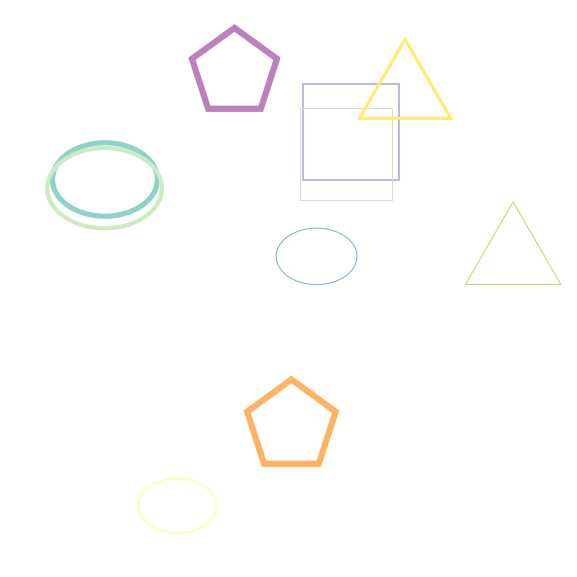[{"shape": "oval", "thickness": 2.5, "radius": 0.45, "center": [0.182, 0.688]}, {"shape": "oval", "thickness": 1, "radius": 0.34, "center": [0.307, 0.123]}, {"shape": "square", "thickness": 1, "radius": 0.42, "center": [0.608, 0.77]}, {"shape": "oval", "thickness": 0.5, "radius": 0.35, "center": [0.548, 0.555]}, {"shape": "pentagon", "thickness": 3, "radius": 0.4, "center": [0.505, 0.261]}, {"shape": "triangle", "thickness": 0.5, "radius": 0.48, "center": [0.889, 0.554]}, {"shape": "square", "thickness": 0.5, "radius": 0.4, "center": [0.599, 0.732]}, {"shape": "pentagon", "thickness": 3, "radius": 0.39, "center": [0.406, 0.873]}, {"shape": "oval", "thickness": 2, "radius": 0.5, "center": [0.181, 0.673]}, {"shape": "triangle", "thickness": 1.5, "radius": 0.46, "center": [0.701, 0.84]}]